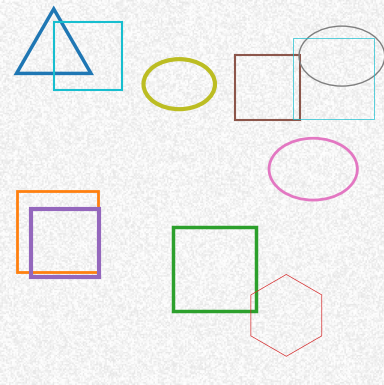[{"shape": "triangle", "thickness": 2.5, "radius": 0.56, "center": [0.14, 0.865]}, {"shape": "square", "thickness": 2, "radius": 0.53, "center": [0.15, 0.399]}, {"shape": "square", "thickness": 2.5, "radius": 0.54, "center": [0.557, 0.301]}, {"shape": "hexagon", "thickness": 0.5, "radius": 0.53, "center": [0.744, 0.181]}, {"shape": "square", "thickness": 3, "radius": 0.44, "center": [0.169, 0.369]}, {"shape": "square", "thickness": 1.5, "radius": 0.42, "center": [0.695, 0.772]}, {"shape": "oval", "thickness": 2, "radius": 0.57, "center": [0.814, 0.561]}, {"shape": "oval", "thickness": 1, "radius": 0.56, "center": [0.888, 0.854]}, {"shape": "oval", "thickness": 3, "radius": 0.46, "center": [0.466, 0.781]}, {"shape": "square", "thickness": 0.5, "radius": 0.53, "center": [0.866, 0.796]}, {"shape": "square", "thickness": 1.5, "radius": 0.44, "center": [0.229, 0.854]}]